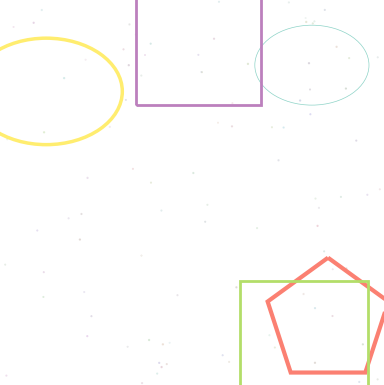[{"shape": "oval", "thickness": 0.5, "radius": 0.74, "center": [0.81, 0.831]}, {"shape": "pentagon", "thickness": 3, "radius": 0.82, "center": [0.852, 0.166]}, {"shape": "square", "thickness": 2, "radius": 0.83, "center": [0.79, 0.105]}, {"shape": "square", "thickness": 2, "radius": 0.81, "center": [0.515, 0.889]}, {"shape": "oval", "thickness": 2.5, "radius": 0.99, "center": [0.12, 0.763]}]